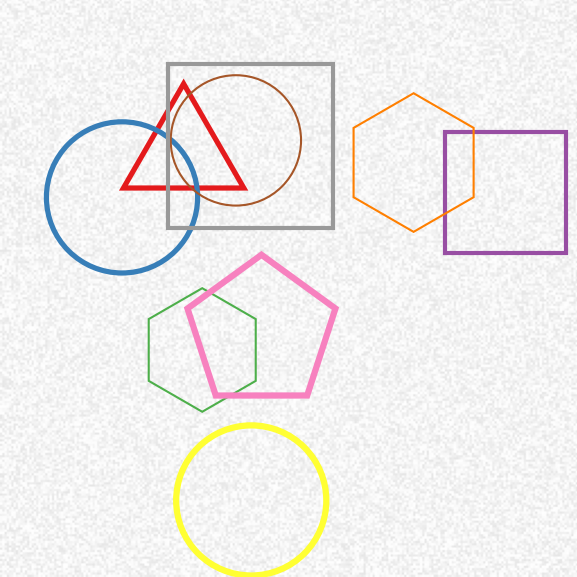[{"shape": "triangle", "thickness": 2.5, "radius": 0.6, "center": [0.318, 0.734]}, {"shape": "circle", "thickness": 2.5, "radius": 0.65, "center": [0.211, 0.657]}, {"shape": "hexagon", "thickness": 1, "radius": 0.53, "center": [0.35, 0.393]}, {"shape": "square", "thickness": 2, "radius": 0.52, "center": [0.876, 0.666]}, {"shape": "hexagon", "thickness": 1, "radius": 0.6, "center": [0.716, 0.718]}, {"shape": "circle", "thickness": 3, "radius": 0.65, "center": [0.435, 0.133]}, {"shape": "circle", "thickness": 1, "radius": 0.56, "center": [0.408, 0.756]}, {"shape": "pentagon", "thickness": 3, "radius": 0.67, "center": [0.453, 0.423]}, {"shape": "square", "thickness": 2, "radius": 0.71, "center": [0.434, 0.746]}]